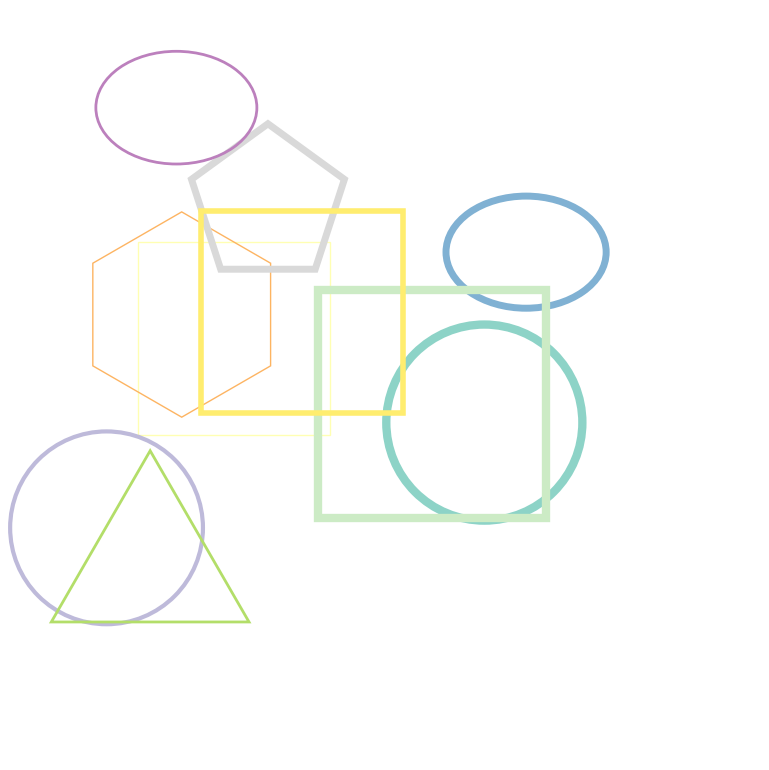[{"shape": "circle", "thickness": 3, "radius": 0.64, "center": [0.629, 0.451]}, {"shape": "square", "thickness": 0.5, "radius": 0.63, "center": [0.304, 0.56]}, {"shape": "circle", "thickness": 1.5, "radius": 0.63, "center": [0.138, 0.315]}, {"shape": "oval", "thickness": 2.5, "radius": 0.52, "center": [0.683, 0.673]}, {"shape": "hexagon", "thickness": 0.5, "radius": 0.67, "center": [0.236, 0.592]}, {"shape": "triangle", "thickness": 1, "radius": 0.74, "center": [0.195, 0.266]}, {"shape": "pentagon", "thickness": 2.5, "radius": 0.52, "center": [0.348, 0.735]}, {"shape": "oval", "thickness": 1, "radius": 0.52, "center": [0.229, 0.86]}, {"shape": "square", "thickness": 3, "radius": 0.74, "center": [0.561, 0.476]}, {"shape": "square", "thickness": 2, "radius": 0.65, "center": [0.392, 0.595]}]